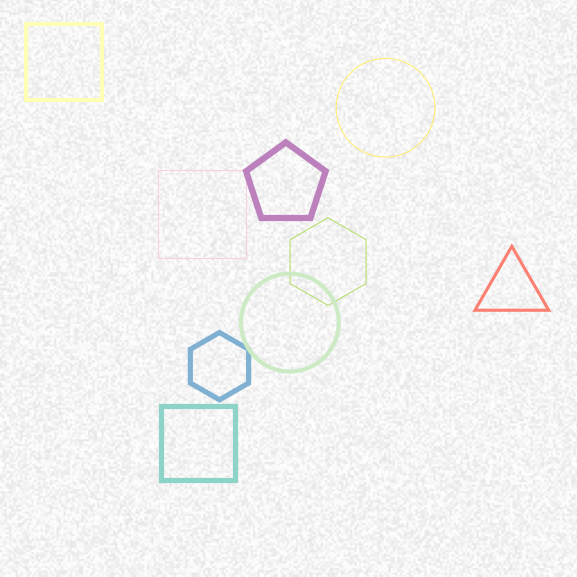[{"shape": "square", "thickness": 2.5, "radius": 0.32, "center": [0.342, 0.232]}, {"shape": "square", "thickness": 2, "radius": 0.33, "center": [0.111, 0.892]}, {"shape": "triangle", "thickness": 1.5, "radius": 0.37, "center": [0.886, 0.499]}, {"shape": "hexagon", "thickness": 2.5, "radius": 0.29, "center": [0.38, 0.365]}, {"shape": "hexagon", "thickness": 0.5, "radius": 0.38, "center": [0.568, 0.546]}, {"shape": "square", "thickness": 0.5, "radius": 0.38, "center": [0.35, 0.629]}, {"shape": "pentagon", "thickness": 3, "radius": 0.36, "center": [0.495, 0.68]}, {"shape": "circle", "thickness": 2, "radius": 0.42, "center": [0.502, 0.441]}, {"shape": "circle", "thickness": 0.5, "radius": 0.43, "center": [0.668, 0.813]}]